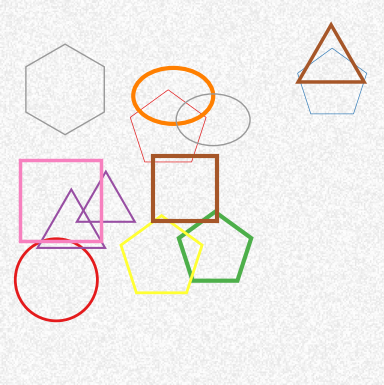[{"shape": "circle", "thickness": 2, "radius": 0.53, "center": [0.146, 0.273]}, {"shape": "pentagon", "thickness": 0.5, "radius": 0.52, "center": [0.437, 0.663]}, {"shape": "pentagon", "thickness": 0.5, "radius": 0.47, "center": [0.863, 0.781]}, {"shape": "pentagon", "thickness": 3, "radius": 0.49, "center": [0.559, 0.351]}, {"shape": "triangle", "thickness": 1.5, "radius": 0.51, "center": [0.185, 0.407]}, {"shape": "triangle", "thickness": 1.5, "radius": 0.43, "center": [0.275, 0.467]}, {"shape": "oval", "thickness": 3, "radius": 0.52, "center": [0.45, 0.751]}, {"shape": "pentagon", "thickness": 2, "radius": 0.55, "center": [0.419, 0.329]}, {"shape": "square", "thickness": 3, "radius": 0.42, "center": [0.48, 0.511]}, {"shape": "triangle", "thickness": 2.5, "radius": 0.49, "center": [0.86, 0.836]}, {"shape": "square", "thickness": 2.5, "radius": 0.53, "center": [0.157, 0.48]}, {"shape": "oval", "thickness": 1, "radius": 0.48, "center": [0.554, 0.689]}, {"shape": "hexagon", "thickness": 1, "radius": 0.59, "center": [0.169, 0.768]}]